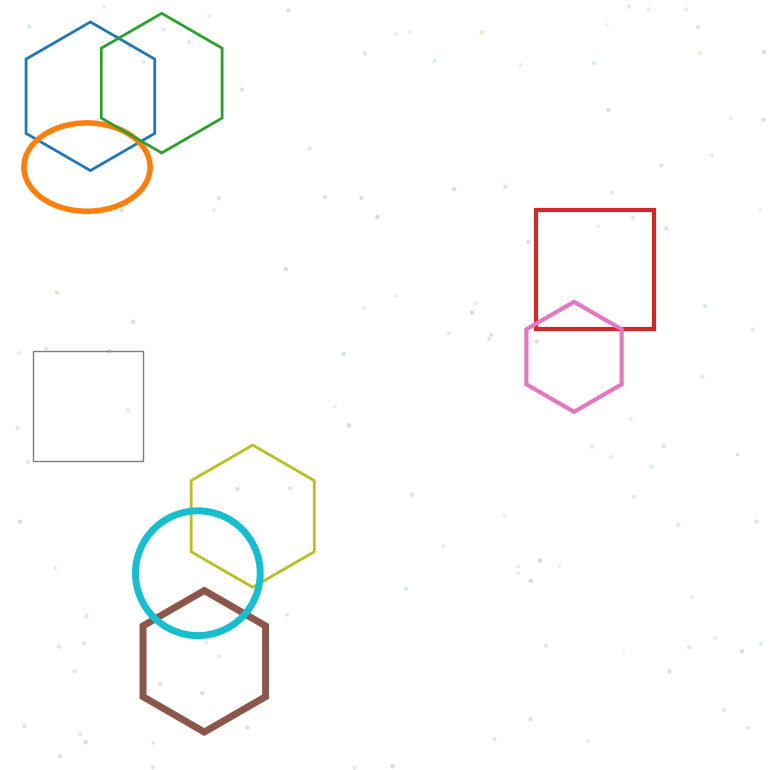[{"shape": "hexagon", "thickness": 1, "radius": 0.48, "center": [0.117, 0.875]}, {"shape": "oval", "thickness": 2, "radius": 0.41, "center": [0.113, 0.783]}, {"shape": "hexagon", "thickness": 1, "radius": 0.45, "center": [0.21, 0.892]}, {"shape": "square", "thickness": 1.5, "radius": 0.38, "center": [0.773, 0.65]}, {"shape": "hexagon", "thickness": 2.5, "radius": 0.46, "center": [0.265, 0.141]}, {"shape": "hexagon", "thickness": 1.5, "radius": 0.36, "center": [0.745, 0.537]}, {"shape": "square", "thickness": 0.5, "radius": 0.36, "center": [0.114, 0.473]}, {"shape": "hexagon", "thickness": 1, "radius": 0.46, "center": [0.328, 0.33]}, {"shape": "circle", "thickness": 2.5, "radius": 0.41, "center": [0.257, 0.256]}]